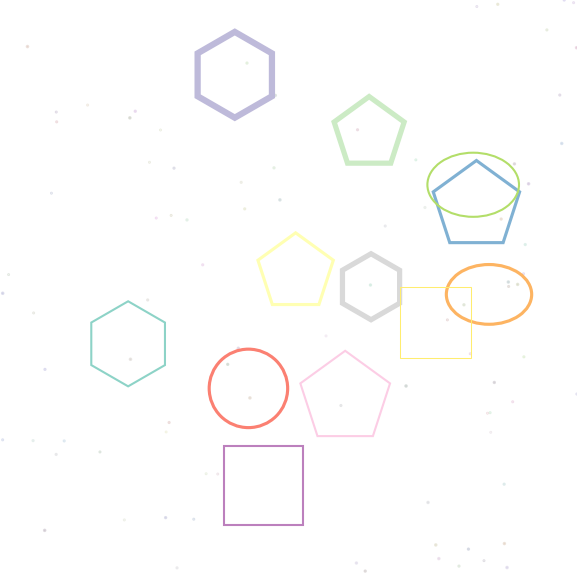[{"shape": "hexagon", "thickness": 1, "radius": 0.37, "center": [0.222, 0.404]}, {"shape": "pentagon", "thickness": 1.5, "radius": 0.34, "center": [0.512, 0.527]}, {"shape": "hexagon", "thickness": 3, "radius": 0.37, "center": [0.407, 0.87]}, {"shape": "circle", "thickness": 1.5, "radius": 0.34, "center": [0.43, 0.327]}, {"shape": "pentagon", "thickness": 1.5, "radius": 0.39, "center": [0.825, 0.643]}, {"shape": "oval", "thickness": 1.5, "radius": 0.37, "center": [0.847, 0.489]}, {"shape": "oval", "thickness": 1, "radius": 0.4, "center": [0.819, 0.679]}, {"shape": "pentagon", "thickness": 1, "radius": 0.41, "center": [0.598, 0.31]}, {"shape": "hexagon", "thickness": 2.5, "radius": 0.29, "center": [0.642, 0.503]}, {"shape": "square", "thickness": 1, "radius": 0.34, "center": [0.457, 0.159]}, {"shape": "pentagon", "thickness": 2.5, "radius": 0.32, "center": [0.639, 0.768]}, {"shape": "square", "thickness": 0.5, "radius": 0.31, "center": [0.754, 0.44]}]